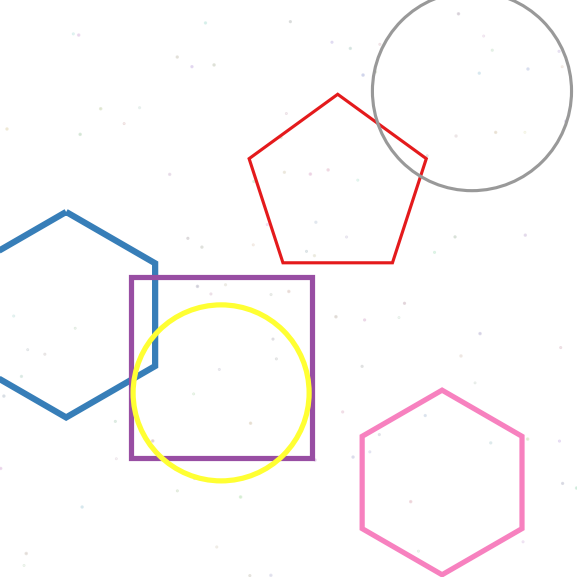[{"shape": "pentagon", "thickness": 1.5, "radius": 0.81, "center": [0.585, 0.675]}, {"shape": "hexagon", "thickness": 3, "radius": 0.89, "center": [0.115, 0.454]}, {"shape": "square", "thickness": 2.5, "radius": 0.78, "center": [0.383, 0.363]}, {"shape": "circle", "thickness": 2.5, "radius": 0.76, "center": [0.383, 0.319]}, {"shape": "hexagon", "thickness": 2.5, "radius": 0.8, "center": [0.765, 0.164]}, {"shape": "circle", "thickness": 1.5, "radius": 0.86, "center": [0.817, 0.841]}]